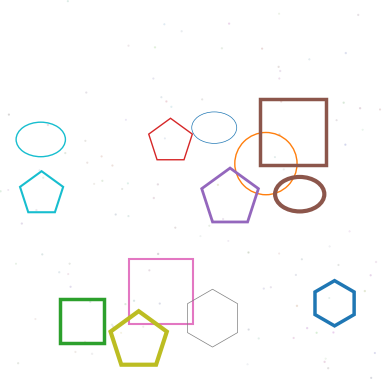[{"shape": "oval", "thickness": 0.5, "radius": 0.29, "center": [0.556, 0.668]}, {"shape": "hexagon", "thickness": 2.5, "radius": 0.29, "center": [0.869, 0.212]}, {"shape": "circle", "thickness": 1, "radius": 0.4, "center": [0.691, 0.575]}, {"shape": "square", "thickness": 2.5, "radius": 0.29, "center": [0.213, 0.166]}, {"shape": "pentagon", "thickness": 1, "radius": 0.3, "center": [0.443, 0.633]}, {"shape": "pentagon", "thickness": 2, "radius": 0.39, "center": [0.598, 0.486]}, {"shape": "square", "thickness": 2.5, "radius": 0.43, "center": [0.762, 0.657]}, {"shape": "oval", "thickness": 3, "radius": 0.32, "center": [0.778, 0.496]}, {"shape": "square", "thickness": 1.5, "radius": 0.42, "center": [0.418, 0.244]}, {"shape": "hexagon", "thickness": 0.5, "radius": 0.38, "center": [0.552, 0.174]}, {"shape": "pentagon", "thickness": 3, "radius": 0.38, "center": [0.36, 0.115]}, {"shape": "pentagon", "thickness": 1.5, "radius": 0.29, "center": [0.108, 0.496]}, {"shape": "oval", "thickness": 1, "radius": 0.32, "center": [0.106, 0.638]}]